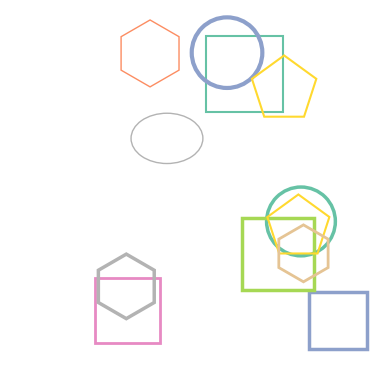[{"shape": "square", "thickness": 1.5, "radius": 0.5, "center": [0.635, 0.808]}, {"shape": "circle", "thickness": 2.5, "radius": 0.45, "center": [0.782, 0.425]}, {"shape": "hexagon", "thickness": 1, "radius": 0.43, "center": [0.39, 0.861]}, {"shape": "circle", "thickness": 3, "radius": 0.46, "center": [0.59, 0.863]}, {"shape": "square", "thickness": 2.5, "radius": 0.37, "center": [0.878, 0.167]}, {"shape": "square", "thickness": 2, "radius": 0.42, "center": [0.331, 0.194]}, {"shape": "square", "thickness": 2.5, "radius": 0.47, "center": [0.722, 0.341]}, {"shape": "pentagon", "thickness": 1.5, "radius": 0.44, "center": [0.738, 0.768]}, {"shape": "pentagon", "thickness": 1.5, "radius": 0.42, "center": [0.775, 0.41]}, {"shape": "hexagon", "thickness": 2, "radius": 0.37, "center": [0.788, 0.342]}, {"shape": "hexagon", "thickness": 2.5, "radius": 0.42, "center": [0.328, 0.256]}, {"shape": "oval", "thickness": 1, "radius": 0.47, "center": [0.434, 0.641]}]